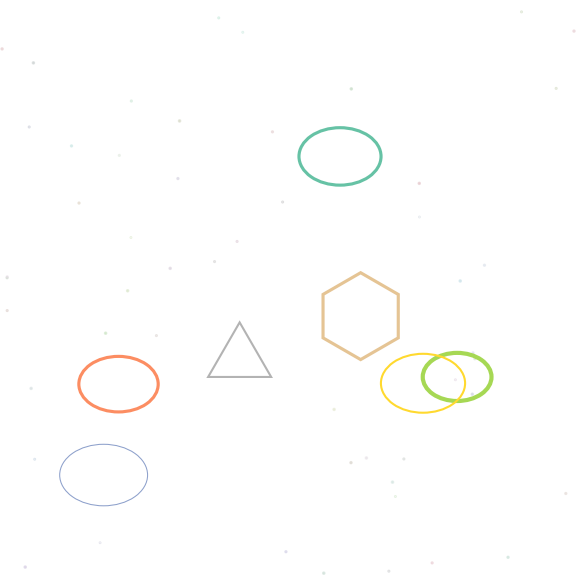[{"shape": "oval", "thickness": 1.5, "radius": 0.36, "center": [0.589, 0.728]}, {"shape": "oval", "thickness": 1.5, "radius": 0.34, "center": [0.205, 0.334]}, {"shape": "oval", "thickness": 0.5, "radius": 0.38, "center": [0.179, 0.177]}, {"shape": "oval", "thickness": 2, "radius": 0.3, "center": [0.792, 0.346]}, {"shape": "oval", "thickness": 1, "radius": 0.36, "center": [0.732, 0.335]}, {"shape": "hexagon", "thickness": 1.5, "radius": 0.38, "center": [0.625, 0.452]}, {"shape": "triangle", "thickness": 1, "radius": 0.32, "center": [0.415, 0.378]}]